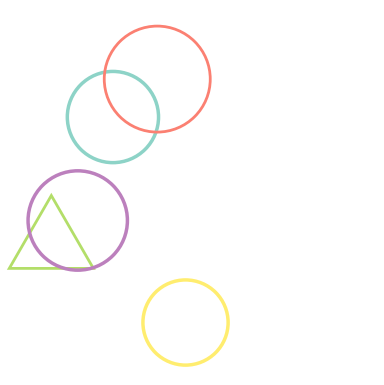[{"shape": "circle", "thickness": 2.5, "radius": 0.59, "center": [0.293, 0.696]}, {"shape": "circle", "thickness": 2, "radius": 0.69, "center": [0.408, 0.795]}, {"shape": "triangle", "thickness": 2, "radius": 0.63, "center": [0.133, 0.366]}, {"shape": "circle", "thickness": 2.5, "radius": 0.65, "center": [0.202, 0.427]}, {"shape": "circle", "thickness": 2.5, "radius": 0.55, "center": [0.482, 0.162]}]